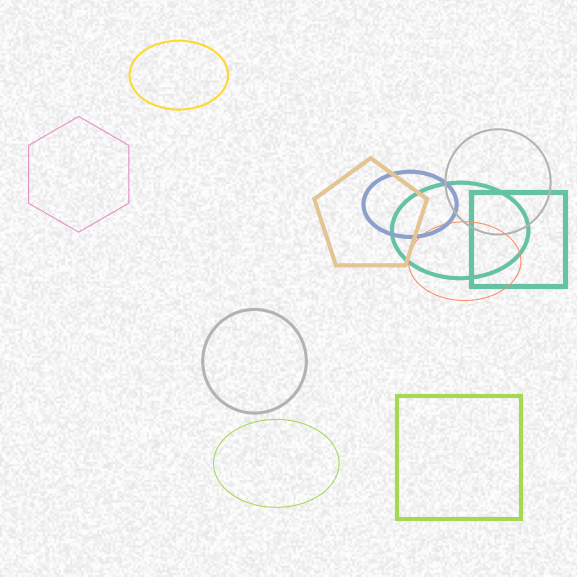[{"shape": "square", "thickness": 2.5, "radius": 0.41, "center": [0.897, 0.585]}, {"shape": "oval", "thickness": 2, "radius": 0.59, "center": [0.797, 0.6]}, {"shape": "oval", "thickness": 0.5, "radius": 0.49, "center": [0.805, 0.547]}, {"shape": "oval", "thickness": 2, "radius": 0.4, "center": [0.71, 0.645]}, {"shape": "hexagon", "thickness": 0.5, "radius": 0.5, "center": [0.136, 0.697]}, {"shape": "square", "thickness": 2, "radius": 0.53, "center": [0.795, 0.206]}, {"shape": "oval", "thickness": 0.5, "radius": 0.54, "center": [0.478, 0.197]}, {"shape": "oval", "thickness": 1, "radius": 0.43, "center": [0.31, 0.869]}, {"shape": "pentagon", "thickness": 2, "radius": 0.51, "center": [0.642, 0.623]}, {"shape": "circle", "thickness": 1.5, "radius": 0.45, "center": [0.441, 0.374]}, {"shape": "circle", "thickness": 1, "radius": 0.46, "center": [0.862, 0.684]}]